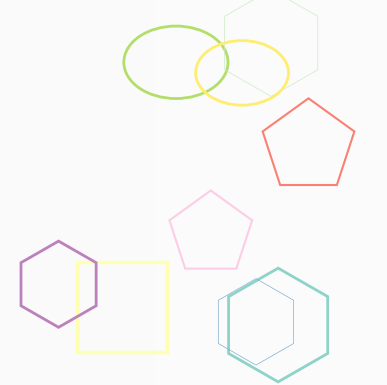[{"shape": "hexagon", "thickness": 2, "radius": 0.74, "center": [0.718, 0.156]}, {"shape": "square", "thickness": 2.5, "radius": 0.58, "center": [0.315, 0.203]}, {"shape": "pentagon", "thickness": 1.5, "radius": 0.62, "center": [0.796, 0.62]}, {"shape": "hexagon", "thickness": 0.5, "radius": 0.56, "center": [0.661, 0.164]}, {"shape": "oval", "thickness": 2, "radius": 0.67, "center": [0.454, 0.838]}, {"shape": "pentagon", "thickness": 1.5, "radius": 0.56, "center": [0.544, 0.393]}, {"shape": "hexagon", "thickness": 2, "radius": 0.56, "center": [0.151, 0.262]}, {"shape": "hexagon", "thickness": 0.5, "radius": 0.69, "center": [0.7, 0.888]}, {"shape": "oval", "thickness": 2, "radius": 0.6, "center": [0.625, 0.811]}]